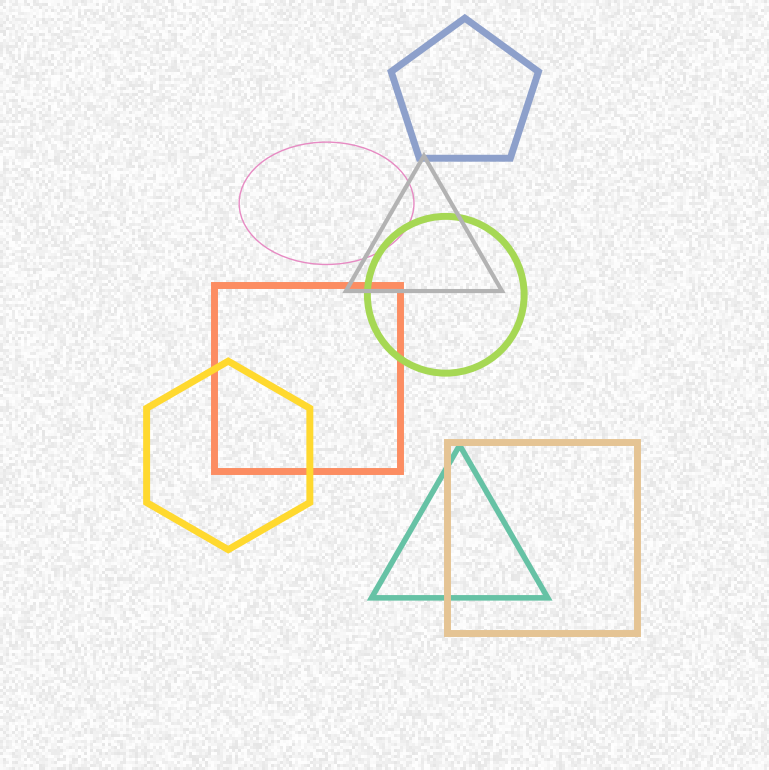[{"shape": "triangle", "thickness": 2, "radius": 0.66, "center": [0.597, 0.29]}, {"shape": "square", "thickness": 2.5, "radius": 0.6, "center": [0.399, 0.509]}, {"shape": "pentagon", "thickness": 2.5, "radius": 0.5, "center": [0.604, 0.876]}, {"shape": "oval", "thickness": 0.5, "radius": 0.57, "center": [0.424, 0.736]}, {"shape": "circle", "thickness": 2.5, "radius": 0.51, "center": [0.579, 0.617]}, {"shape": "hexagon", "thickness": 2.5, "radius": 0.61, "center": [0.296, 0.409]}, {"shape": "square", "thickness": 2.5, "radius": 0.62, "center": [0.704, 0.302]}, {"shape": "triangle", "thickness": 1.5, "radius": 0.59, "center": [0.551, 0.681]}]